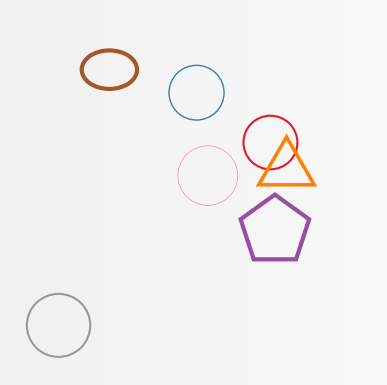[{"shape": "circle", "thickness": 1.5, "radius": 0.35, "center": [0.698, 0.63]}, {"shape": "circle", "thickness": 1, "radius": 0.36, "center": [0.507, 0.759]}, {"shape": "pentagon", "thickness": 3, "radius": 0.46, "center": [0.709, 0.402]}, {"shape": "triangle", "thickness": 2.5, "radius": 0.41, "center": [0.739, 0.561]}, {"shape": "oval", "thickness": 3, "radius": 0.36, "center": [0.282, 0.819]}, {"shape": "circle", "thickness": 0.5, "radius": 0.39, "center": [0.536, 0.544]}, {"shape": "circle", "thickness": 1.5, "radius": 0.41, "center": [0.151, 0.155]}]